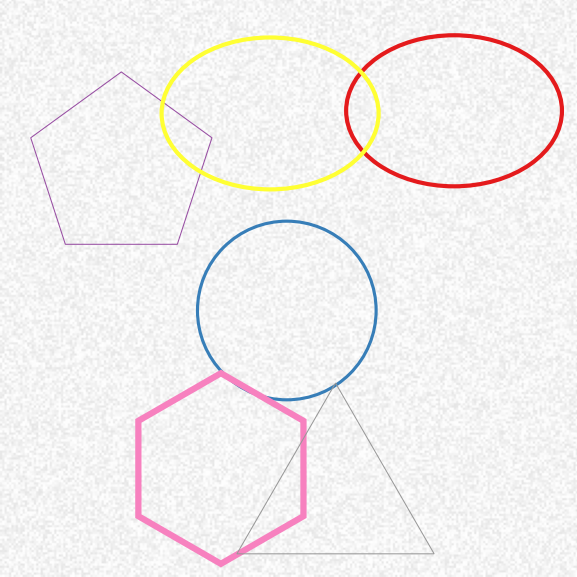[{"shape": "oval", "thickness": 2, "radius": 0.93, "center": [0.786, 0.807]}, {"shape": "circle", "thickness": 1.5, "radius": 0.77, "center": [0.497, 0.461]}, {"shape": "pentagon", "thickness": 0.5, "radius": 0.82, "center": [0.21, 0.71]}, {"shape": "oval", "thickness": 2, "radius": 0.94, "center": [0.468, 0.803]}, {"shape": "hexagon", "thickness": 3, "radius": 0.83, "center": [0.383, 0.188]}, {"shape": "triangle", "thickness": 0.5, "radius": 0.99, "center": [0.581, 0.139]}]